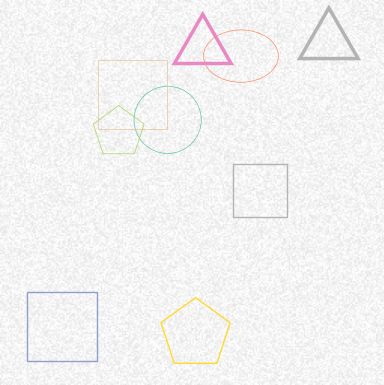[{"shape": "circle", "thickness": 0.5, "radius": 0.44, "center": [0.435, 0.689]}, {"shape": "oval", "thickness": 0.5, "radius": 0.49, "center": [0.626, 0.854]}, {"shape": "square", "thickness": 1, "radius": 0.45, "center": [0.162, 0.152]}, {"shape": "triangle", "thickness": 2.5, "radius": 0.43, "center": [0.527, 0.878]}, {"shape": "pentagon", "thickness": 0.5, "radius": 0.35, "center": [0.308, 0.657]}, {"shape": "pentagon", "thickness": 1, "radius": 0.47, "center": [0.508, 0.133]}, {"shape": "square", "thickness": 0.5, "radius": 0.45, "center": [0.343, 0.754]}, {"shape": "square", "thickness": 1, "radius": 0.35, "center": [0.676, 0.505]}, {"shape": "triangle", "thickness": 2.5, "radius": 0.44, "center": [0.854, 0.892]}]